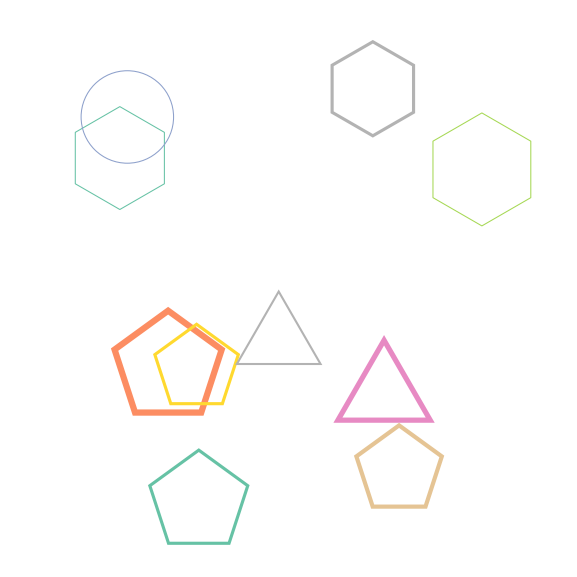[{"shape": "hexagon", "thickness": 0.5, "radius": 0.45, "center": [0.208, 0.725]}, {"shape": "pentagon", "thickness": 1.5, "radius": 0.45, "center": [0.344, 0.131]}, {"shape": "pentagon", "thickness": 3, "radius": 0.49, "center": [0.291, 0.364]}, {"shape": "circle", "thickness": 0.5, "radius": 0.4, "center": [0.22, 0.797]}, {"shape": "triangle", "thickness": 2.5, "radius": 0.46, "center": [0.665, 0.318]}, {"shape": "hexagon", "thickness": 0.5, "radius": 0.49, "center": [0.834, 0.706]}, {"shape": "pentagon", "thickness": 1.5, "radius": 0.38, "center": [0.34, 0.362]}, {"shape": "pentagon", "thickness": 2, "radius": 0.39, "center": [0.691, 0.185]}, {"shape": "triangle", "thickness": 1, "radius": 0.42, "center": [0.483, 0.411]}, {"shape": "hexagon", "thickness": 1.5, "radius": 0.41, "center": [0.646, 0.845]}]